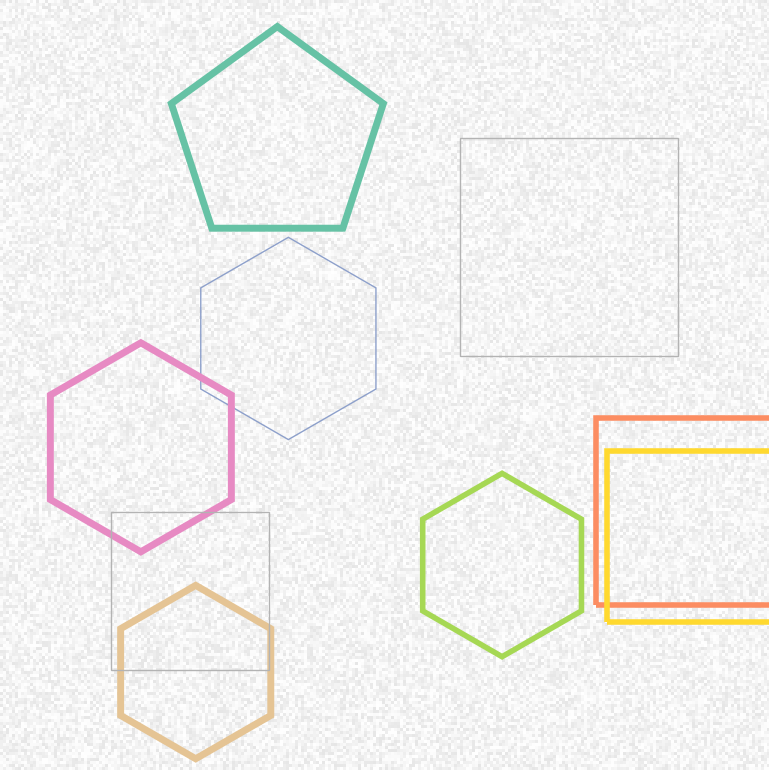[{"shape": "pentagon", "thickness": 2.5, "radius": 0.72, "center": [0.36, 0.821]}, {"shape": "square", "thickness": 2, "radius": 0.61, "center": [0.895, 0.336]}, {"shape": "hexagon", "thickness": 0.5, "radius": 0.66, "center": [0.374, 0.56]}, {"shape": "hexagon", "thickness": 2.5, "radius": 0.68, "center": [0.183, 0.419]}, {"shape": "hexagon", "thickness": 2, "radius": 0.6, "center": [0.652, 0.266]}, {"shape": "square", "thickness": 2, "radius": 0.55, "center": [0.899, 0.303]}, {"shape": "hexagon", "thickness": 2.5, "radius": 0.56, "center": [0.254, 0.127]}, {"shape": "square", "thickness": 0.5, "radius": 0.71, "center": [0.739, 0.679]}, {"shape": "square", "thickness": 0.5, "radius": 0.51, "center": [0.247, 0.232]}]